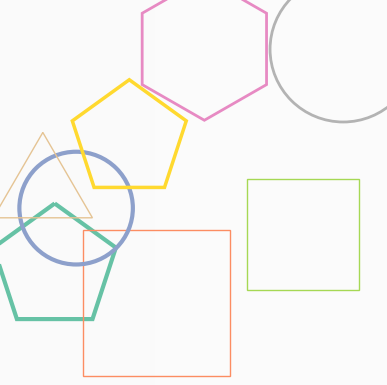[{"shape": "pentagon", "thickness": 3, "radius": 0.83, "center": [0.141, 0.306]}, {"shape": "square", "thickness": 1, "radius": 0.95, "center": [0.404, 0.212]}, {"shape": "circle", "thickness": 3, "radius": 0.73, "center": [0.196, 0.459]}, {"shape": "hexagon", "thickness": 2, "radius": 0.93, "center": [0.527, 0.873]}, {"shape": "square", "thickness": 1, "radius": 0.72, "center": [0.781, 0.39]}, {"shape": "pentagon", "thickness": 2.5, "radius": 0.77, "center": [0.334, 0.638]}, {"shape": "triangle", "thickness": 1, "radius": 0.74, "center": [0.111, 0.508]}, {"shape": "circle", "thickness": 2, "radius": 0.94, "center": [0.886, 0.872]}]